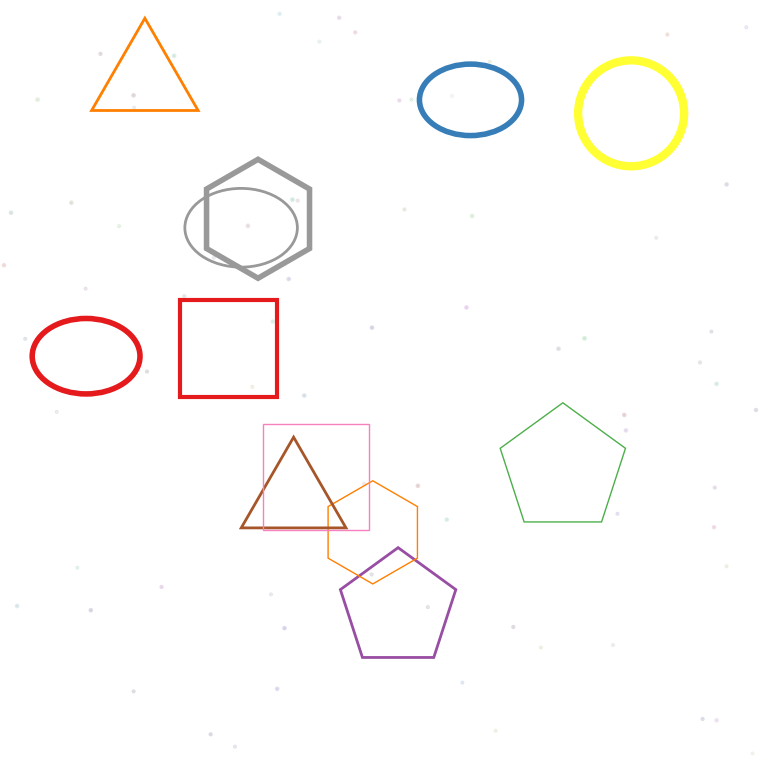[{"shape": "oval", "thickness": 2, "radius": 0.35, "center": [0.112, 0.537]}, {"shape": "square", "thickness": 1.5, "radius": 0.32, "center": [0.297, 0.547]}, {"shape": "oval", "thickness": 2, "radius": 0.33, "center": [0.611, 0.87]}, {"shape": "pentagon", "thickness": 0.5, "radius": 0.43, "center": [0.731, 0.391]}, {"shape": "pentagon", "thickness": 1, "radius": 0.39, "center": [0.517, 0.21]}, {"shape": "hexagon", "thickness": 0.5, "radius": 0.33, "center": [0.484, 0.309]}, {"shape": "triangle", "thickness": 1, "radius": 0.4, "center": [0.188, 0.896]}, {"shape": "circle", "thickness": 3, "radius": 0.34, "center": [0.82, 0.853]}, {"shape": "triangle", "thickness": 1, "radius": 0.39, "center": [0.381, 0.354]}, {"shape": "square", "thickness": 0.5, "radius": 0.35, "center": [0.41, 0.38]}, {"shape": "oval", "thickness": 1, "radius": 0.37, "center": [0.313, 0.704]}, {"shape": "hexagon", "thickness": 2, "radius": 0.39, "center": [0.335, 0.716]}]